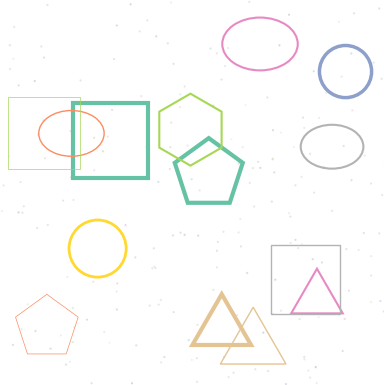[{"shape": "pentagon", "thickness": 3, "radius": 0.46, "center": [0.542, 0.548]}, {"shape": "square", "thickness": 3, "radius": 0.49, "center": [0.286, 0.636]}, {"shape": "pentagon", "thickness": 0.5, "radius": 0.43, "center": [0.122, 0.15]}, {"shape": "oval", "thickness": 1, "radius": 0.42, "center": [0.186, 0.654]}, {"shape": "circle", "thickness": 2.5, "radius": 0.34, "center": [0.897, 0.814]}, {"shape": "oval", "thickness": 1.5, "radius": 0.49, "center": [0.675, 0.886]}, {"shape": "triangle", "thickness": 1.5, "radius": 0.39, "center": [0.823, 0.225]}, {"shape": "hexagon", "thickness": 1.5, "radius": 0.47, "center": [0.495, 0.663]}, {"shape": "square", "thickness": 0.5, "radius": 0.47, "center": [0.113, 0.655]}, {"shape": "circle", "thickness": 2, "radius": 0.37, "center": [0.254, 0.354]}, {"shape": "triangle", "thickness": 3, "radius": 0.44, "center": [0.576, 0.148]}, {"shape": "triangle", "thickness": 1, "radius": 0.49, "center": [0.658, 0.104]}, {"shape": "oval", "thickness": 1.5, "radius": 0.41, "center": [0.862, 0.619]}, {"shape": "square", "thickness": 1, "radius": 0.44, "center": [0.794, 0.274]}]